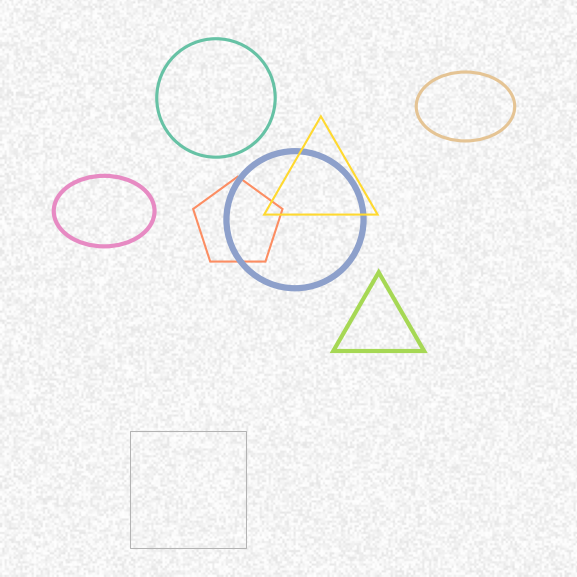[{"shape": "circle", "thickness": 1.5, "radius": 0.51, "center": [0.374, 0.83]}, {"shape": "pentagon", "thickness": 1, "radius": 0.41, "center": [0.412, 0.612]}, {"shape": "circle", "thickness": 3, "radius": 0.59, "center": [0.511, 0.619]}, {"shape": "oval", "thickness": 2, "radius": 0.44, "center": [0.18, 0.634]}, {"shape": "triangle", "thickness": 2, "radius": 0.45, "center": [0.656, 0.437]}, {"shape": "triangle", "thickness": 1, "radius": 0.57, "center": [0.556, 0.684]}, {"shape": "oval", "thickness": 1.5, "radius": 0.43, "center": [0.806, 0.815]}, {"shape": "square", "thickness": 0.5, "radius": 0.5, "center": [0.325, 0.152]}]